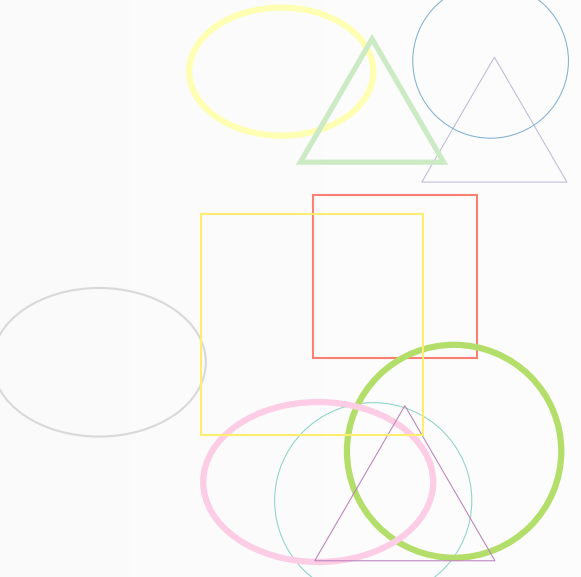[{"shape": "circle", "thickness": 0.5, "radius": 0.85, "center": [0.642, 0.132]}, {"shape": "oval", "thickness": 3, "radius": 0.79, "center": [0.484, 0.875]}, {"shape": "triangle", "thickness": 0.5, "radius": 0.72, "center": [0.851, 0.756]}, {"shape": "square", "thickness": 1, "radius": 0.71, "center": [0.68, 0.521]}, {"shape": "circle", "thickness": 0.5, "radius": 0.67, "center": [0.844, 0.894]}, {"shape": "circle", "thickness": 3, "radius": 0.92, "center": [0.781, 0.218]}, {"shape": "oval", "thickness": 3, "radius": 0.99, "center": [0.547, 0.165]}, {"shape": "oval", "thickness": 1, "radius": 0.92, "center": [0.17, 0.372]}, {"shape": "triangle", "thickness": 0.5, "radius": 0.9, "center": [0.697, 0.118]}, {"shape": "triangle", "thickness": 2.5, "radius": 0.71, "center": [0.64, 0.789]}, {"shape": "square", "thickness": 1, "radius": 0.96, "center": [0.537, 0.437]}]